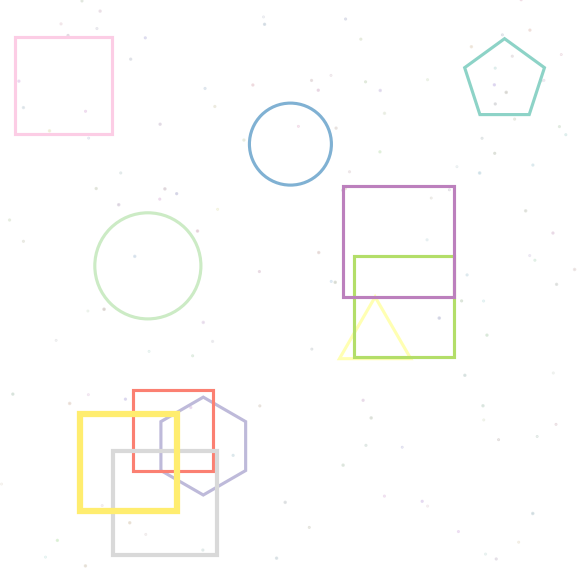[{"shape": "pentagon", "thickness": 1.5, "radius": 0.36, "center": [0.874, 0.86]}, {"shape": "triangle", "thickness": 1.5, "radius": 0.36, "center": [0.65, 0.414]}, {"shape": "hexagon", "thickness": 1.5, "radius": 0.42, "center": [0.352, 0.227]}, {"shape": "square", "thickness": 1.5, "radius": 0.35, "center": [0.299, 0.254]}, {"shape": "circle", "thickness": 1.5, "radius": 0.35, "center": [0.503, 0.75]}, {"shape": "square", "thickness": 1.5, "radius": 0.44, "center": [0.7, 0.469]}, {"shape": "square", "thickness": 1.5, "radius": 0.42, "center": [0.11, 0.851]}, {"shape": "square", "thickness": 2, "radius": 0.45, "center": [0.285, 0.128]}, {"shape": "square", "thickness": 1.5, "radius": 0.48, "center": [0.691, 0.581]}, {"shape": "circle", "thickness": 1.5, "radius": 0.46, "center": [0.256, 0.539]}, {"shape": "square", "thickness": 3, "radius": 0.42, "center": [0.223, 0.199]}]